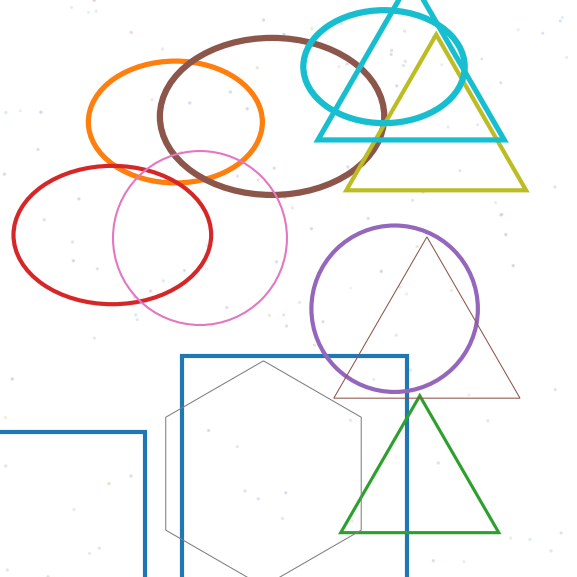[{"shape": "square", "thickness": 2, "radius": 0.74, "center": [0.103, 0.104]}, {"shape": "square", "thickness": 2, "radius": 0.98, "center": [0.51, 0.188]}, {"shape": "oval", "thickness": 2.5, "radius": 0.75, "center": [0.304, 0.788]}, {"shape": "triangle", "thickness": 1.5, "radius": 0.79, "center": [0.727, 0.156]}, {"shape": "oval", "thickness": 2, "radius": 0.86, "center": [0.195, 0.592]}, {"shape": "circle", "thickness": 2, "radius": 0.72, "center": [0.683, 0.465]}, {"shape": "oval", "thickness": 3, "radius": 0.97, "center": [0.471, 0.798]}, {"shape": "triangle", "thickness": 0.5, "radius": 0.93, "center": [0.739, 0.403]}, {"shape": "circle", "thickness": 1, "radius": 0.75, "center": [0.346, 0.587]}, {"shape": "hexagon", "thickness": 0.5, "radius": 0.98, "center": [0.456, 0.179]}, {"shape": "triangle", "thickness": 2, "radius": 0.9, "center": [0.755, 0.759]}, {"shape": "oval", "thickness": 3, "radius": 0.7, "center": [0.665, 0.884]}, {"shape": "triangle", "thickness": 2.5, "radius": 0.93, "center": [0.712, 0.85]}]